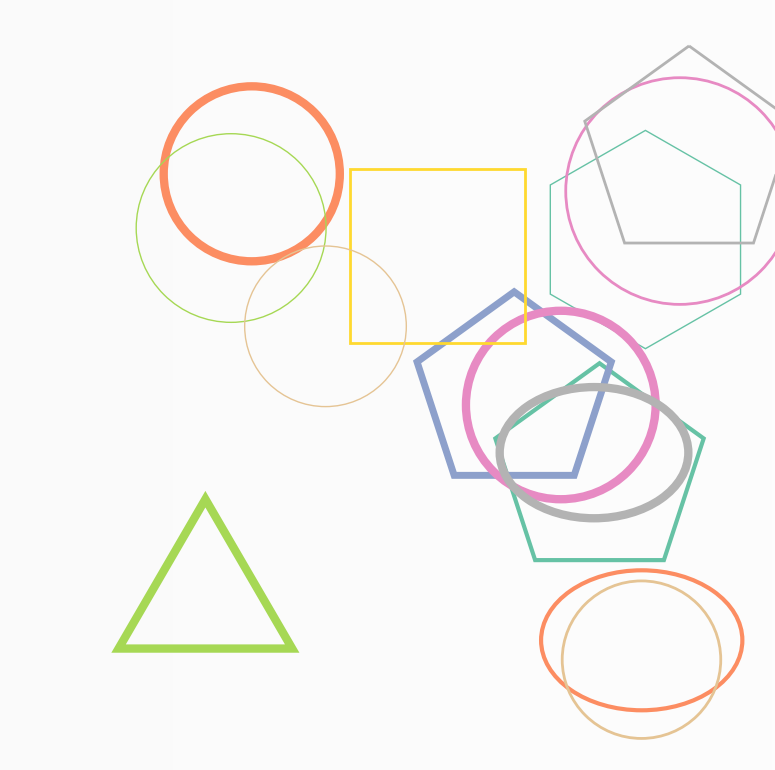[{"shape": "hexagon", "thickness": 0.5, "radius": 0.71, "center": [0.833, 0.689]}, {"shape": "pentagon", "thickness": 1.5, "radius": 0.71, "center": [0.774, 0.387]}, {"shape": "oval", "thickness": 1.5, "radius": 0.65, "center": [0.828, 0.168]}, {"shape": "circle", "thickness": 3, "radius": 0.57, "center": [0.325, 0.774]}, {"shape": "pentagon", "thickness": 2.5, "radius": 0.66, "center": [0.663, 0.489]}, {"shape": "circle", "thickness": 3, "radius": 0.61, "center": [0.724, 0.474]}, {"shape": "circle", "thickness": 1, "radius": 0.74, "center": [0.877, 0.752]}, {"shape": "circle", "thickness": 0.5, "radius": 0.61, "center": [0.298, 0.704]}, {"shape": "triangle", "thickness": 3, "radius": 0.65, "center": [0.265, 0.222]}, {"shape": "square", "thickness": 1, "radius": 0.56, "center": [0.564, 0.667]}, {"shape": "circle", "thickness": 0.5, "radius": 0.52, "center": [0.42, 0.576]}, {"shape": "circle", "thickness": 1, "radius": 0.51, "center": [0.828, 0.143]}, {"shape": "pentagon", "thickness": 1, "radius": 0.71, "center": [0.889, 0.799]}, {"shape": "oval", "thickness": 3, "radius": 0.61, "center": [0.766, 0.412]}]